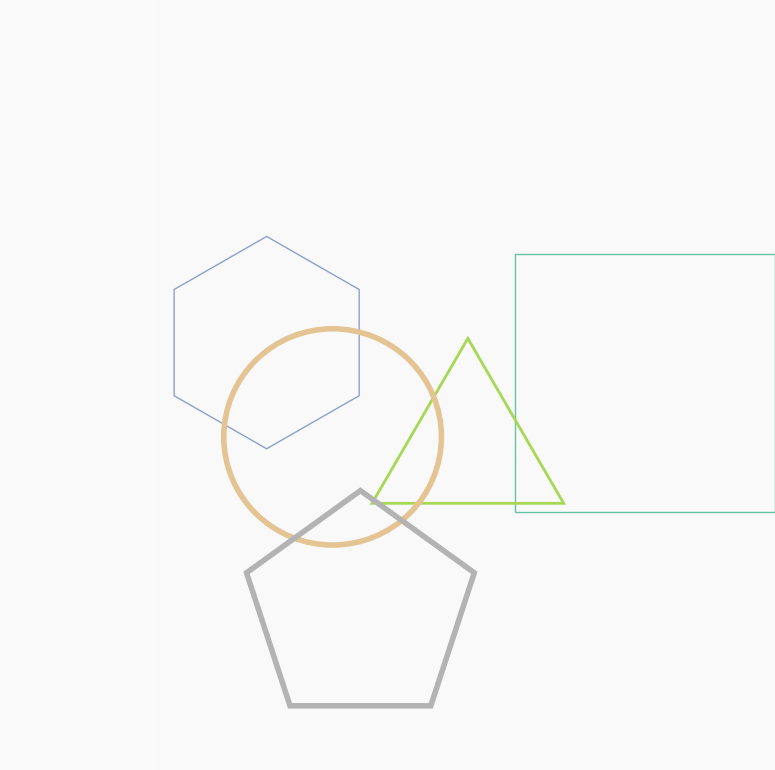[{"shape": "square", "thickness": 0.5, "radius": 0.84, "center": [0.832, 0.503]}, {"shape": "hexagon", "thickness": 0.5, "radius": 0.69, "center": [0.344, 0.555]}, {"shape": "triangle", "thickness": 1, "radius": 0.71, "center": [0.604, 0.418]}, {"shape": "circle", "thickness": 2, "radius": 0.7, "center": [0.429, 0.433]}, {"shape": "pentagon", "thickness": 2, "radius": 0.77, "center": [0.465, 0.208]}]